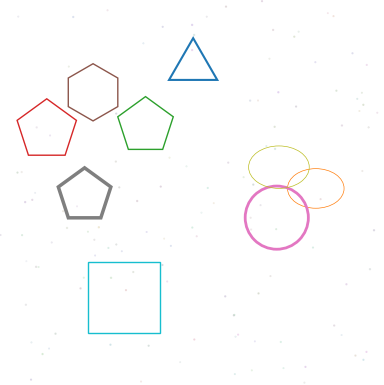[{"shape": "triangle", "thickness": 1.5, "radius": 0.36, "center": [0.502, 0.829]}, {"shape": "oval", "thickness": 0.5, "radius": 0.37, "center": [0.82, 0.511]}, {"shape": "pentagon", "thickness": 1, "radius": 0.38, "center": [0.378, 0.673]}, {"shape": "pentagon", "thickness": 1, "radius": 0.4, "center": [0.121, 0.662]}, {"shape": "hexagon", "thickness": 1, "radius": 0.37, "center": [0.242, 0.76]}, {"shape": "circle", "thickness": 2, "radius": 0.41, "center": [0.719, 0.435]}, {"shape": "pentagon", "thickness": 2.5, "radius": 0.36, "center": [0.22, 0.492]}, {"shape": "oval", "thickness": 0.5, "radius": 0.39, "center": [0.725, 0.566]}, {"shape": "square", "thickness": 1, "radius": 0.47, "center": [0.322, 0.227]}]